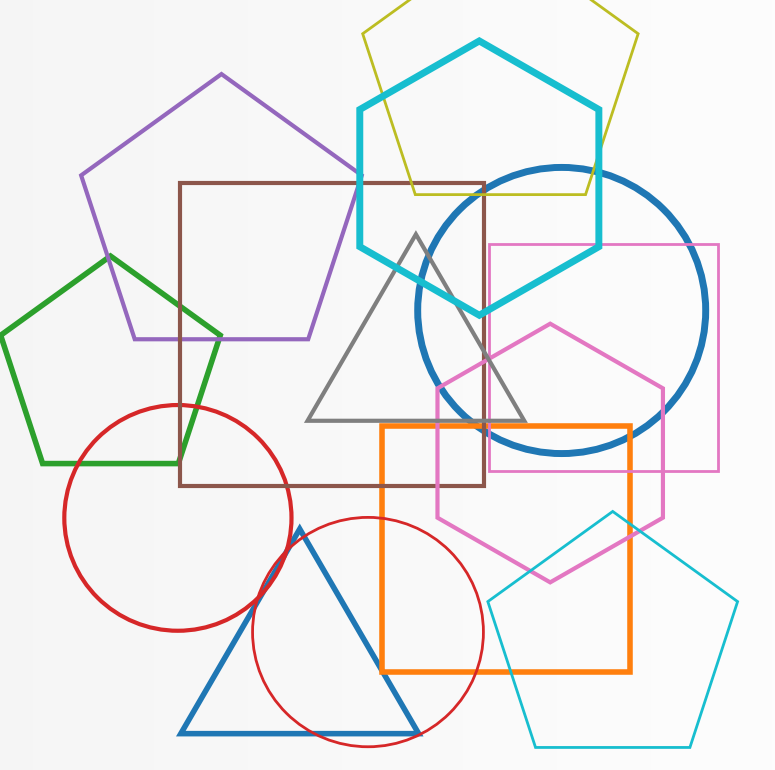[{"shape": "circle", "thickness": 2.5, "radius": 0.93, "center": [0.725, 0.597]}, {"shape": "triangle", "thickness": 2, "radius": 0.89, "center": [0.387, 0.136]}, {"shape": "square", "thickness": 2, "radius": 0.8, "center": [0.653, 0.287]}, {"shape": "pentagon", "thickness": 2, "radius": 0.74, "center": [0.143, 0.518]}, {"shape": "circle", "thickness": 1.5, "radius": 0.73, "center": [0.23, 0.327]}, {"shape": "circle", "thickness": 1, "radius": 0.74, "center": [0.475, 0.179]}, {"shape": "pentagon", "thickness": 1.5, "radius": 0.95, "center": [0.286, 0.713]}, {"shape": "square", "thickness": 1.5, "radius": 0.98, "center": [0.429, 0.565]}, {"shape": "hexagon", "thickness": 1.5, "radius": 0.84, "center": [0.71, 0.412]}, {"shape": "square", "thickness": 1, "radius": 0.74, "center": [0.779, 0.535]}, {"shape": "triangle", "thickness": 1.5, "radius": 0.81, "center": [0.537, 0.534]}, {"shape": "pentagon", "thickness": 1, "radius": 0.93, "center": [0.646, 0.898]}, {"shape": "hexagon", "thickness": 2.5, "radius": 0.89, "center": [0.618, 0.769]}, {"shape": "pentagon", "thickness": 1, "radius": 0.85, "center": [0.791, 0.166]}]